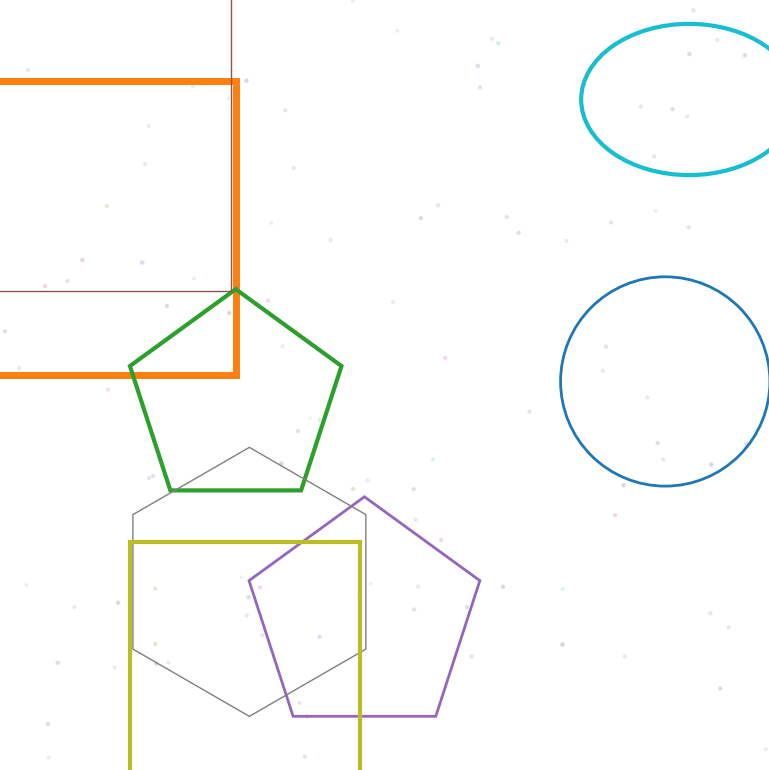[{"shape": "circle", "thickness": 1, "radius": 0.68, "center": [0.864, 0.505]}, {"shape": "square", "thickness": 2.5, "radius": 0.95, "center": [0.116, 0.704]}, {"shape": "pentagon", "thickness": 1.5, "radius": 0.72, "center": [0.306, 0.48]}, {"shape": "pentagon", "thickness": 1, "radius": 0.79, "center": [0.473, 0.197]}, {"shape": "square", "thickness": 0.5, "radius": 0.99, "center": [0.103, 0.82]}, {"shape": "hexagon", "thickness": 0.5, "radius": 0.87, "center": [0.324, 0.244]}, {"shape": "square", "thickness": 1.5, "radius": 0.75, "center": [0.318, 0.146]}, {"shape": "oval", "thickness": 1.5, "radius": 0.7, "center": [0.895, 0.871]}]